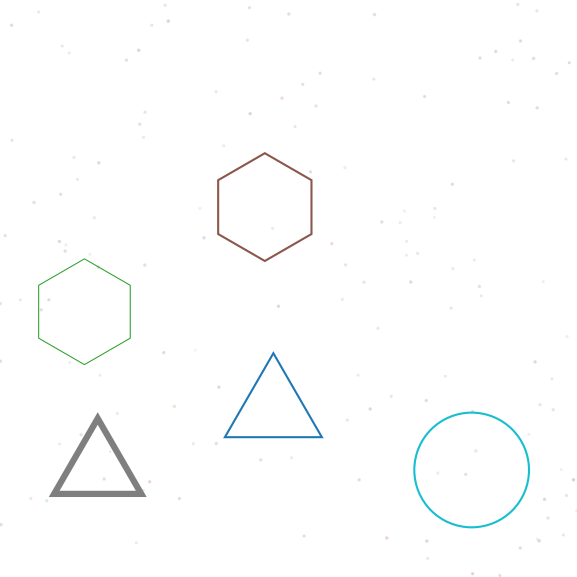[{"shape": "triangle", "thickness": 1, "radius": 0.48, "center": [0.473, 0.291]}, {"shape": "hexagon", "thickness": 0.5, "radius": 0.46, "center": [0.146, 0.459]}, {"shape": "hexagon", "thickness": 1, "radius": 0.47, "center": [0.459, 0.641]}, {"shape": "triangle", "thickness": 3, "radius": 0.44, "center": [0.169, 0.187]}, {"shape": "circle", "thickness": 1, "radius": 0.5, "center": [0.817, 0.185]}]